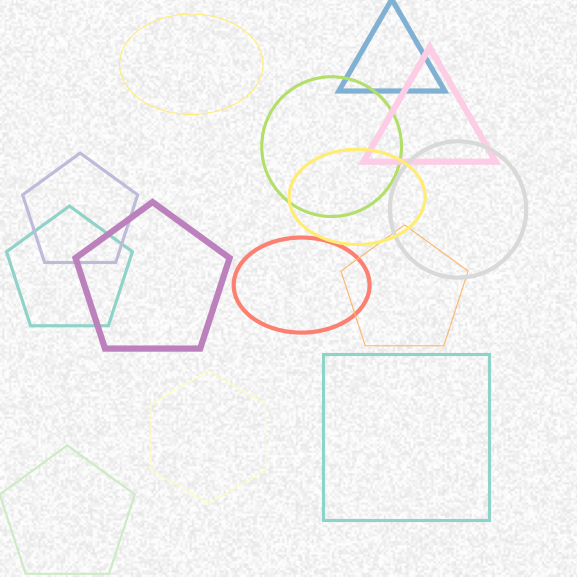[{"shape": "square", "thickness": 1.5, "radius": 0.72, "center": [0.703, 0.243]}, {"shape": "pentagon", "thickness": 1.5, "radius": 0.57, "center": [0.12, 0.528]}, {"shape": "hexagon", "thickness": 0.5, "radius": 0.57, "center": [0.361, 0.242]}, {"shape": "pentagon", "thickness": 1.5, "radius": 0.52, "center": [0.139, 0.629]}, {"shape": "oval", "thickness": 2, "radius": 0.59, "center": [0.522, 0.505]}, {"shape": "triangle", "thickness": 2.5, "radius": 0.53, "center": [0.678, 0.894]}, {"shape": "pentagon", "thickness": 0.5, "radius": 0.58, "center": [0.7, 0.494]}, {"shape": "circle", "thickness": 1.5, "radius": 0.61, "center": [0.574, 0.745]}, {"shape": "triangle", "thickness": 3, "radius": 0.66, "center": [0.744, 0.785]}, {"shape": "circle", "thickness": 2, "radius": 0.59, "center": [0.793, 0.636]}, {"shape": "pentagon", "thickness": 3, "radius": 0.7, "center": [0.264, 0.509]}, {"shape": "pentagon", "thickness": 1, "radius": 0.61, "center": [0.117, 0.105]}, {"shape": "oval", "thickness": 0.5, "radius": 0.62, "center": [0.331, 0.888]}, {"shape": "oval", "thickness": 1.5, "radius": 0.59, "center": [0.618, 0.658]}]